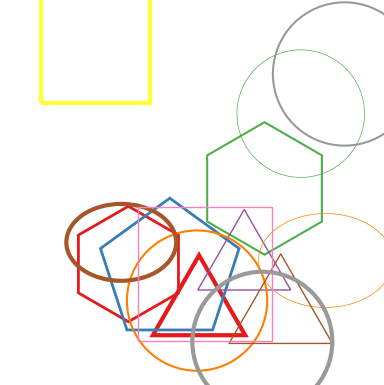[{"shape": "hexagon", "thickness": 2, "radius": 0.75, "center": [0.334, 0.314]}, {"shape": "triangle", "thickness": 3, "radius": 0.69, "center": [0.517, 0.199]}, {"shape": "pentagon", "thickness": 2, "radius": 0.95, "center": [0.441, 0.296]}, {"shape": "hexagon", "thickness": 1.5, "radius": 0.86, "center": [0.687, 0.51]}, {"shape": "circle", "thickness": 0.5, "radius": 0.83, "center": [0.781, 0.705]}, {"shape": "triangle", "thickness": 1, "radius": 0.7, "center": [0.634, 0.316]}, {"shape": "oval", "thickness": 0.5, "radius": 0.87, "center": [0.846, 0.323]}, {"shape": "circle", "thickness": 1.5, "radius": 0.91, "center": [0.512, 0.219]}, {"shape": "square", "thickness": 3, "radius": 0.71, "center": [0.248, 0.873]}, {"shape": "oval", "thickness": 3, "radius": 0.71, "center": [0.315, 0.371]}, {"shape": "triangle", "thickness": 1, "radius": 0.78, "center": [0.729, 0.185]}, {"shape": "square", "thickness": 1, "radius": 0.87, "center": [0.532, 0.289]}, {"shape": "circle", "thickness": 1.5, "radius": 0.93, "center": [0.895, 0.808]}, {"shape": "circle", "thickness": 3, "radius": 0.91, "center": [0.681, 0.112]}]